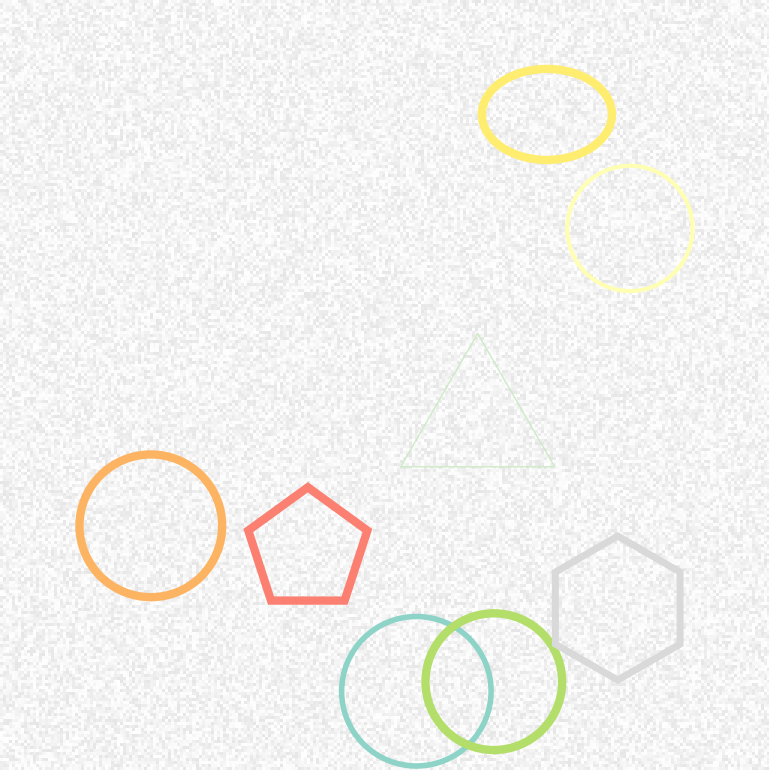[{"shape": "circle", "thickness": 2, "radius": 0.49, "center": [0.541, 0.102]}, {"shape": "circle", "thickness": 1.5, "radius": 0.41, "center": [0.818, 0.703]}, {"shape": "pentagon", "thickness": 3, "radius": 0.41, "center": [0.4, 0.286]}, {"shape": "circle", "thickness": 3, "radius": 0.46, "center": [0.196, 0.317]}, {"shape": "circle", "thickness": 3, "radius": 0.44, "center": [0.641, 0.115]}, {"shape": "hexagon", "thickness": 2.5, "radius": 0.47, "center": [0.802, 0.21]}, {"shape": "triangle", "thickness": 0.5, "radius": 0.58, "center": [0.62, 0.451]}, {"shape": "oval", "thickness": 3, "radius": 0.42, "center": [0.71, 0.851]}]